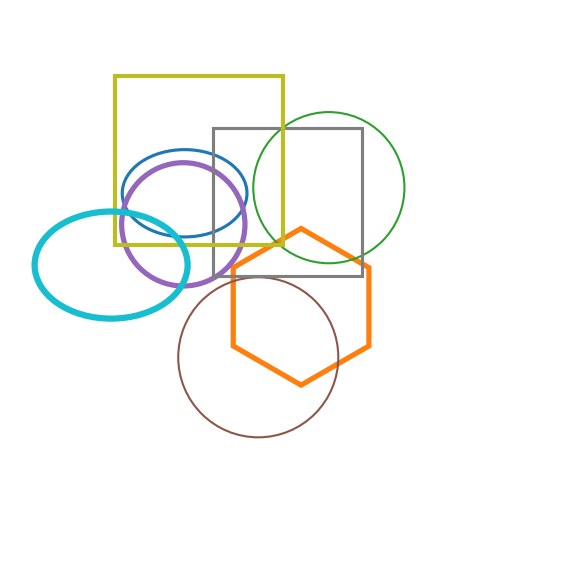[{"shape": "oval", "thickness": 1.5, "radius": 0.54, "center": [0.32, 0.664]}, {"shape": "hexagon", "thickness": 2.5, "radius": 0.68, "center": [0.521, 0.468]}, {"shape": "circle", "thickness": 1, "radius": 0.65, "center": [0.569, 0.674]}, {"shape": "circle", "thickness": 2.5, "radius": 0.53, "center": [0.317, 0.611]}, {"shape": "circle", "thickness": 1, "radius": 0.69, "center": [0.447, 0.38]}, {"shape": "square", "thickness": 1.5, "radius": 0.64, "center": [0.498, 0.649]}, {"shape": "square", "thickness": 2, "radius": 0.73, "center": [0.345, 0.722]}, {"shape": "oval", "thickness": 3, "radius": 0.66, "center": [0.192, 0.54]}]